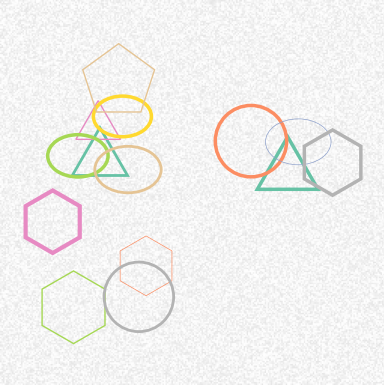[{"shape": "triangle", "thickness": 2, "radius": 0.41, "center": [0.259, 0.586]}, {"shape": "triangle", "thickness": 2.5, "radius": 0.46, "center": [0.747, 0.554]}, {"shape": "circle", "thickness": 2.5, "radius": 0.46, "center": [0.652, 0.633]}, {"shape": "hexagon", "thickness": 0.5, "radius": 0.39, "center": [0.379, 0.31]}, {"shape": "oval", "thickness": 0.5, "radius": 0.43, "center": [0.775, 0.632]}, {"shape": "hexagon", "thickness": 3, "radius": 0.41, "center": [0.137, 0.424]}, {"shape": "triangle", "thickness": 1, "radius": 0.33, "center": [0.255, 0.672]}, {"shape": "oval", "thickness": 2.5, "radius": 0.39, "center": [0.202, 0.595]}, {"shape": "hexagon", "thickness": 1, "radius": 0.47, "center": [0.191, 0.202]}, {"shape": "oval", "thickness": 2.5, "radius": 0.38, "center": [0.318, 0.698]}, {"shape": "pentagon", "thickness": 1, "radius": 0.49, "center": [0.308, 0.788]}, {"shape": "oval", "thickness": 2, "radius": 0.43, "center": [0.332, 0.56]}, {"shape": "circle", "thickness": 2, "radius": 0.45, "center": [0.361, 0.229]}, {"shape": "hexagon", "thickness": 2.5, "radius": 0.42, "center": [0.864, 0.578]}]